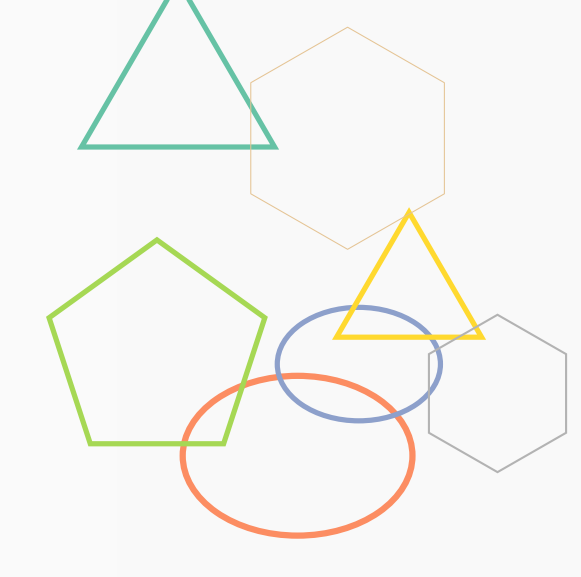[{"shape": "triangle", "thickness": 2.5, "radius": 0.96, "center": [0.306, 0.84]}, {"shape": "oval", "thickness": 3, "radius": 0.99, "center": [0.512, 0.21]}, {"shape": "oval", "thickness": 2.5, "radius": 0.7, "center": [0.617, 0.369]}, {"shape": "pentagon", "thickness": 2.5, "radius": 0.98, "center": [0.27, 0.389]}, {"shape": "triangle", "thickness": 2.5, "radius": 0.72, "center": [0.704, 0.487]}, {"shape": "hexagon", "thickness": 0.5, "radius": 0.96, "center": [0.598, 0.76]}, {"shape": "hexagon", "thickness": 1, "radius": 0.68, "center": [0.856, 0.318]}]